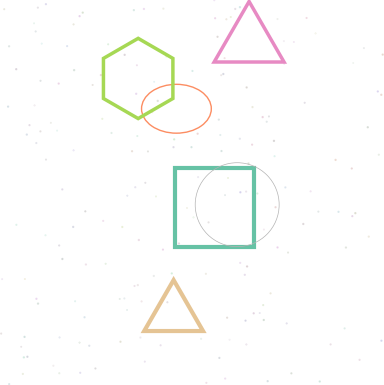[{"shape": "square", "thickness": 3, "radius": 0.51, "center": [0.557, 0.461]}, {"shape": "oval", "thickness": 1, "radius": 0.45, "center": [0.458, 0.718]}, {"shape": "triangle", "thickness": 2.5, "radius": 0.52, "center": [0.647, 0.891]}, {"shape": "hexagon", "thickness": 2.5, "radius": 0.52, "center": [0.359, 0.796]}, {"shape": "triangle", "thickness": 3, "radius": 0.44, "center": [0.451, 0.184]}, {"shape": "circle", "thickness": 0.5, "radius": 0.55, "center": [0.616, 0.468]}]